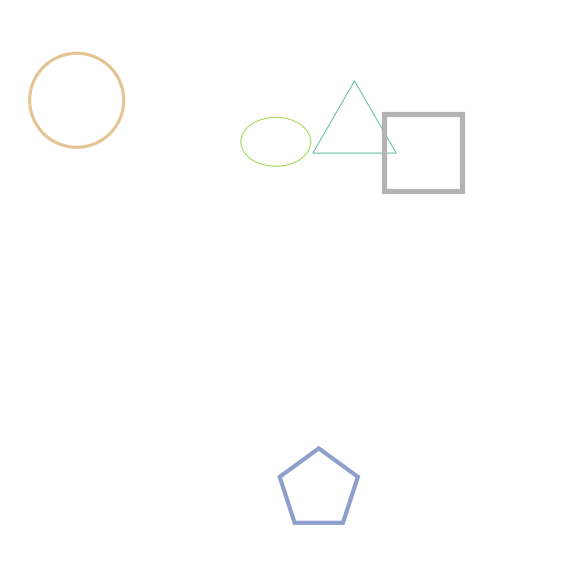[{"shape": "triangle", "thickness": 0.5, "radius": 0.42, "center": [0.614, 0.776]}, {"shape": "pentagon", "thickness": 2, "radius": 0.36, "center": [0.552, 0.151]}, {"shape": "oval", "thickness": 0.5, "radius": 0.3, "center": [0.478, 0.754]}, {"shape": "circle", "thickness": 1.5, "radius": 0.41, "center": [0.133, 0.826]}, {"shape": "square", "thickness": 2.5, "radius": 0.34, "center": [0.732, 0.735]}]